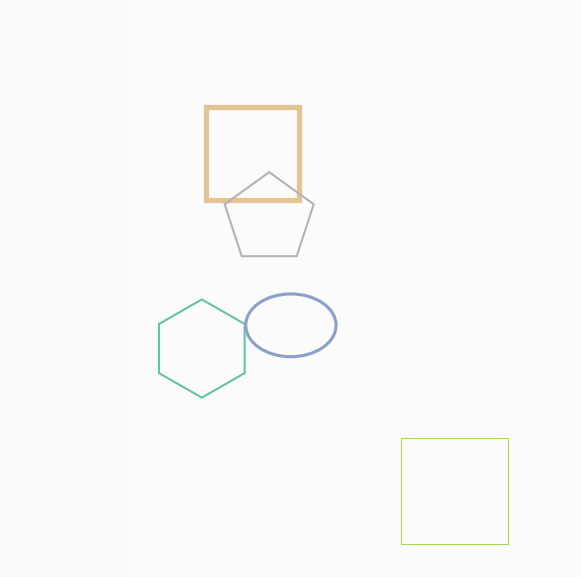[{"shape": "hexagon", "thickness": 1, "radius": 0.43, "center": [0.347, 0.396]}, {"shape": "oval", "thickness": 1.5, "radius": 0.39, "center": [0.5, 0.436]}, {"shape": "square", "thickness": 0.5, "radius": 0.46, "center": [0.782, 0.149]}, {"shape": "square", "thickness": 2.5, "radius": 0.4, "center": [0.434, 0.733]}, {"shape": "pentagon", "thickness": 1, "radius": 0.4, "center": [0.463, 0.621]}]